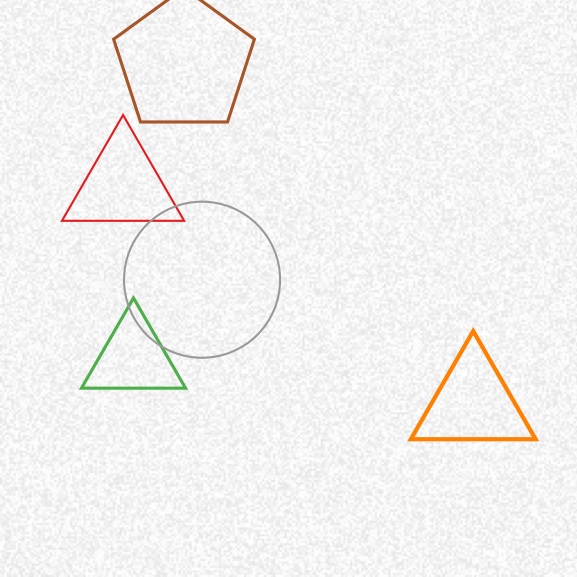[{"shape": "triangle", "thickness": 1, "radius": 0.61, "center": [0.213, 0.678]}, {"shape": "triangle", "thickness": 1.5, "radius": 0.52, "center": [0.231, 0.379]}, {"shape": "triangle", "thickness": 2, "radius": 0.62, "center": [0.819, 0.301]}, {"shape": "pentagon", "thickness": 1.5, "radius": 0.64, "center": [0.319, 0.892]}, {"shape": "circle", "thickness": 1, "radius": 0.68, "center": [0.35, 0.515]}]